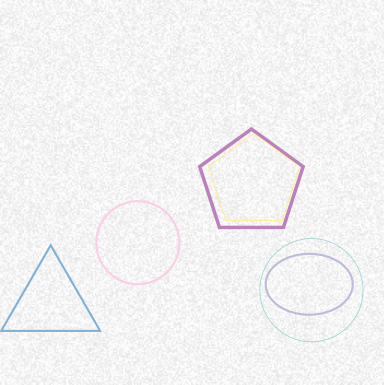[{"shape": "circle", "thickness": 0.5, "radius": 0.67, "center": [0.809, 0.246]}, {"shape": "oval", "thickness": 1.5, "radius": 0.57, "center": [0.803, 0.262]}, {"shape": "triangle", "thickness": 1.5, "radius": 0.74, "center": [0.132, 0.215]}, {"shape": "circle", "thickness": 1.5, "radius": 0.54, "center": [0.358, 0.37]}, {"shape": "pentagon", "thickness": 2.5, "radius": 0.71, "center": [0.653, 0.524]}, {"shape": "pentagon", "thickness": 0.5, "radius": 0.62, "center": [0.66, 0.529]}]